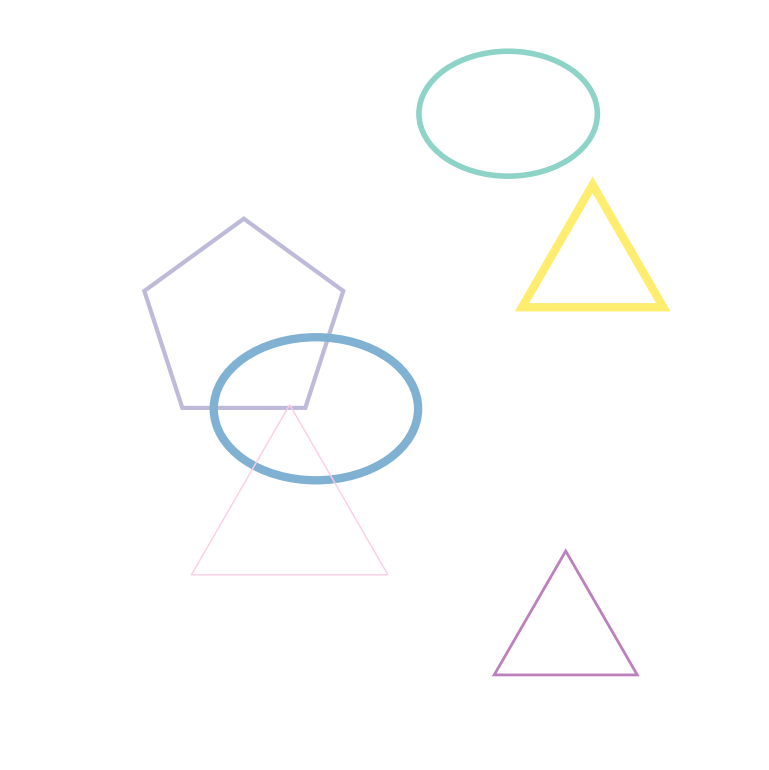[{"shape": "oval", "thickness": 2, "radius": 0.58, "center": [0.66, 0.852]}, {"shape": "pentagon", "thickness": 1.5, "radius": 0.68, "center": [0.317, 0.58]}, {"shape": "oval", "thickness": 3, "radius": 0.66, "center": [0.41, 0.469]}, {"shape": "triangle", "thickness": 0.5, "radius": 0.74, "center": [0.376, 0.327]}, {"shape": "triangle", "thickness": 1, "radius": 0.54, "center": [0.735, 0.177]}, {"shape": "triangle", "thickness": 3, "radius": 0.53, "center": [0.77, 0.654]}]